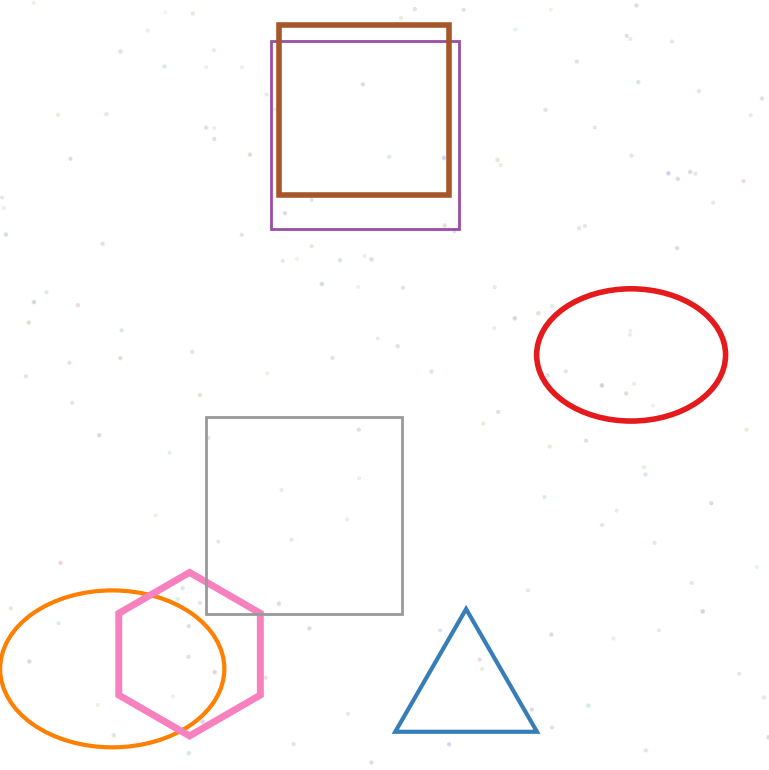[{"shape": "oval", "thickness": 2, "radius": 0.61, "center": [0.82, 0.539]}, {"shape": "triangle", "thickness": 1.5, "radius": 0.53, "center": [0.605, 0.103]}, {"shape": "square", "thickness": 1, "radius": 0.61, "center": [0.475, 0.825]}, {"shape": "oval", "thickness": 1.5, "radius": 0.73, "center": [0.146, 0.131]}, {"shape": "square", "thickness": 2, "radius": 0.55, "center": [0.473, 0.857]}, {"shape": "hexagon", "thickness": 2.5, "radius": 0.53, "center": [0.246, 0.15]}, {"shape": "square", "thickness": 1, "radius": 0.64, "center": [0.395, 0.331]}]